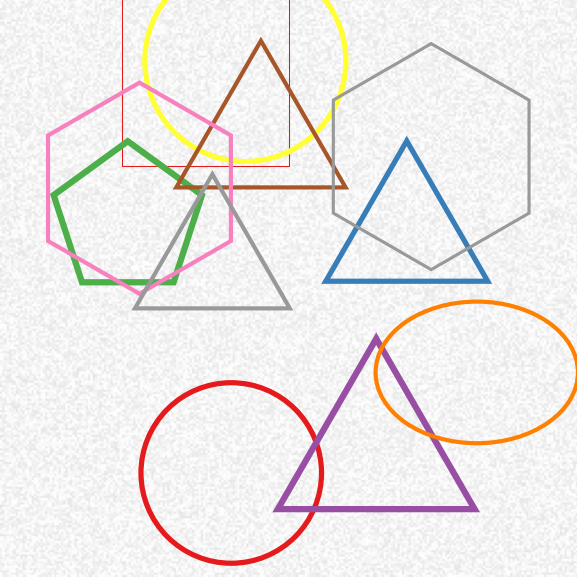[{"shape": "square", "thickness": 0.5, "radius": 0.72, "center": [0.355, 0.856]}, {"shape": "circle", "thickness": 2.5, "radius": 0.78, "center": [0.4, 0.18]}, {"shape": "triangle", "thickness": 2.5, "radius": 0.81, "center": [0.704, 0.593]}, {"shape": "pentagon", "thickness": 3, "radius": 0.68, "center": [0.221, 0.62]}, {"shape": "triangle", "thickness": 3, "radius": 0.98, "center": [0.651, 0.216]}, {"shape": "oval", "thickness": 2, "radius": 0.88, "center": [0.826, 0.354]}, {"shape": "circle", "thickness": 2.5, "radius": 0.87, "center": [0.425, 0.894]}, {"shape": "triangle", "thickness": 2, "radius": 0.85, "center": [0.452, 0.759]}, {"shape": "hexagon", "thickness": 2, "radius": 0.91, "center": [0.242, 0.673]}, {"shape": "hexagon", "thickness": 1.5, "radius": 0.98, "center": [0.747, 0.728]}, {"shape": "triangle", "thickness": 2, "radius": 0.77, "center": [0.368, 0.543]}]